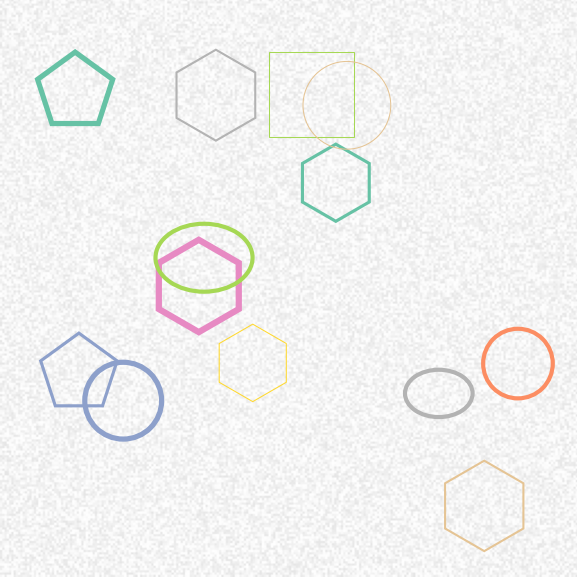[{"shape": "hexagon", "thickness": 1.5, "radius": 0.33, "center": [0.582, 0.683]}, {"shape": "pentagon", "thickness": 2.5, "radius": 0.34, "center": [0.13, 0.841]}, {"shape": "circle", "thickness": 2, "radius": 0.3, "center": [0.897, 0.37]}, {"shape": "pentagon", "thickness": 1.5, "radius": 0.35, "center": [0.137, 0.353]}, {"shape": "circle", "thickness": 2.5, "radius": 0.33, "center": [0.213, 0.305]}, {"shape": "hexagon", "thickness": 3, "radius": 0.4, "center": [0.344, 0.504]}, {"shape": "square", "thickness": 0.5, "radius": 0.37, "center": [0.54, 0.836]}, {"shape": "oval", "thickness": 2, "radius": 0.42, "center": [0.353, 0.553]}, {"shape": "hexagon", "thickness": 0.5, "radius": 0.34, "center": [0.438, 0.371]}, {"shape": "hexagon", "thickness": 1, "radius": 0.39, "center": [0.839, 0.123]}, {"shape": "circle", "thickness": 0.5, "radius": 0.38, "center": [0.601, 0.817]}, {"shape": "hexagon", "thickness": 1, "radius": 0.39, "center": [0.374, 0.834]}, {"shape": "oval", "thickness": 2, "radius": 0.29, "center": [0.76, 0.318]}]